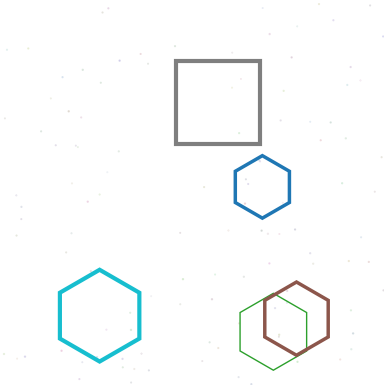[{"shape": "hexagon", "thickness": 2.5, "radius": 0.41, "center": [0.681, 0.515]}, {"shape": "hexagon", "thickness": 1, "radius": 0.5, "center": [0.71, 0.138]}, {"shape": "hexagon", "thickness": 2.5, "radius": 0.48, "center": [0.77, 0.172]}, {"shape": "square", "thickness": 3, "radius": 0.54, "center": [0.566, 0.734]}, {"shape": "hexagon", "thickness": 3, "radius": 0.6, "center": [0.259, 0.18]}]